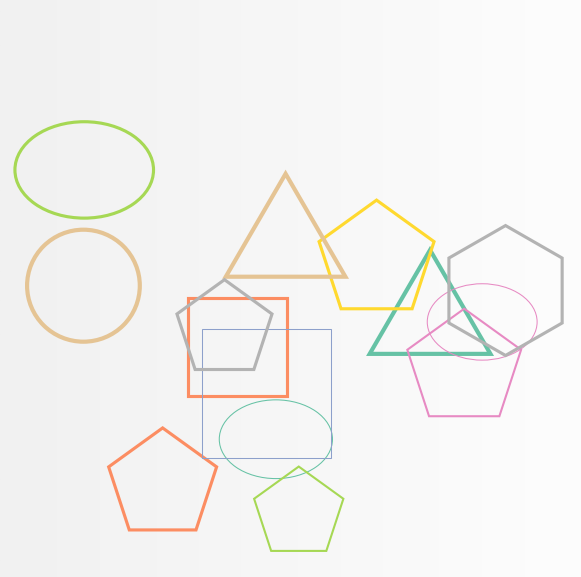[{"shape": "triangle", "thickness": 2, "radius": 0.6, "center": [0.74, 0.446]}, {"shape": "oval", "thickness": 0.5, "radius": 0.49, "center": [0.475, 0.239]}, {"shape": "square", "thickness": 1.5, "radius": 0.42, "center": [0.409, 0.399]}, {"shape": "pentagon", "thickness": 1.5, "radius": 0.49, "center": [0.28, 0.16]}, {"shape": "square", "thickness": 0.5, "radius": 0.56, "center": [0.458, 0.318]}, {"shape": "oval", "thickness": 0.5, "radius": 0.47, "center": [0.83, 0.442]}, {"shape": "pentagon", "thickness": 1, "radius": 0.51, "center": [0.799, 0.362]}, {"shape": "pentagon", "thickness": 1, "radius": 0.4, "center": [0.514, 0.11]}, {"shape": "oval", "thickness": 1.5, "radius": 0.6, "center": [0.145, 0.705]}, {"shape": "pentagon", "thickness": 1.5, "radius": 0.52, "center": [0.648, 0.549]}, {"shape": "triangle", "thickness": 2, "radius": 0.59, "center": [0.491, 0.579]}, {"shape": "circle", "thickness": 2, "radius": 0.48, "center": [0.144, 0.504]}, {"shape": "hexagon", "thickness": 1.5, "radius": 0.56, "center": [0.87, 0.496]}, {"shape": "pentagon", "thickness": 1.5, "radius": 0.43, "center": [0.386, 0.429]}]